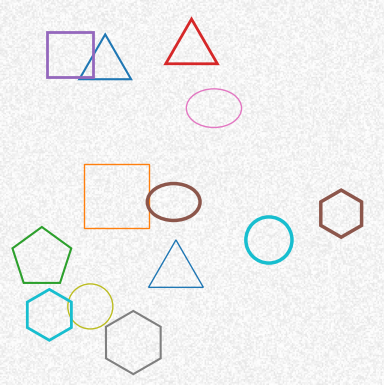[{"shape": "triangle", "thickness": 1, "radius": 0.41, "center": [0.457, 0.295]}, {"shape": "triangle", "thickness": 1.5, "radius": 0.39, "center": [0.273, 0.833]}, {"shape": "square", "thickness": 1, "radius": 0.42, "center": [0.303, 0.491]}, {"shape": "pentagon", "thickness": 1.5, "radius": 0.4, "center": [0.109, 0.33]}, {"shape": "triangle", "thickness": 2, "radius": 0.39, "center": [0.498, 0.873]}, {"shape": "square", "thickness": 2, "radius": 0.29, "center": [0.182, 0.858]}, {"shape": "oval", "thickness": 2.5, "radius": 0.34, "center": [0.451, 0.475]}, {"shape": "hexagon", "thickness": 2.5, "radius": 0.31, "center": [0.886, 0.445]}, {"shape": "oval", "thickness": 1, "radius": 0.36, "center": [0.556, 0.719]}, {"shape": "hexagon", "thickness": 1.5, "radius": 0.41, "center": [0.346, 0.11]}, {"shape": "circle", "thickness": 1, "radius": 0.29, "center": [0.235, 0.204]}, {"shape": "circle", "thickness": 2.5, "radius": 0.3, "center": [0.698, 0.377]}, {"shape": "hexagon", "thickness": 2, "radius": 0.33, "center": [0.128, 0.182]}]